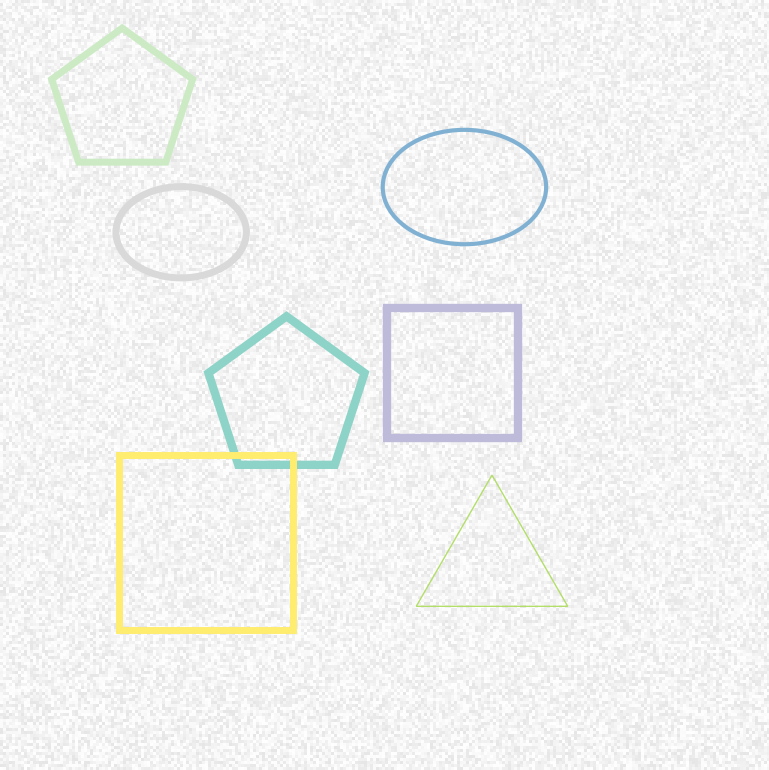[{"shape": "pentagon", "thickness": 3, "radius": 0.53, "center": [0.372, 0.483]}, {"shape": "square", "thickness": 3, "radius": 0.42, "center": [0.587, 0.516]}, {"shape": "oval", "thickness": 1.5, "radius": 0.53, "center": [0.603, 0.757]}, {"shape": "triangle", "thickness": 0.5, "radius": 0.57, "center": [0.639, 0.269]}, {"shape": "oval", "thickness": 2.5, "radius": 0.42, "center": [0.235, 0.698]}, {"shape": "pentagon", "thickness": 2.5, "radius": 0.48, "center": [0.159, 0.867]}, {"shape": "square", "thickness": 2.5, "radius": 0.57, "center": [0.267, 0.296]}]